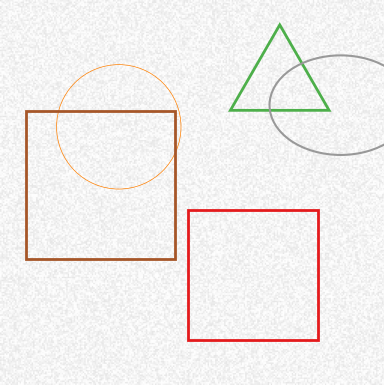[{"shape": "square", "thickness": 2, "radius": 0.85, "center": [0.658, 0.285]}, {"shape": "triangle", "thickness": 2, "radius": 0.74, "center": [0.727, 0.787]}, {"shape": "circle", "thickness": 0.5, "radius": 0.81, "center": [0.308, 0.671]}, {"shape": "square", "thickness": 2, "radius": 0.96, "center": [0.261, 0.519]}, {"shape": "oval", "thickness": 1.5, "radius": 0.92, "center": [0.885, 0.727]}]